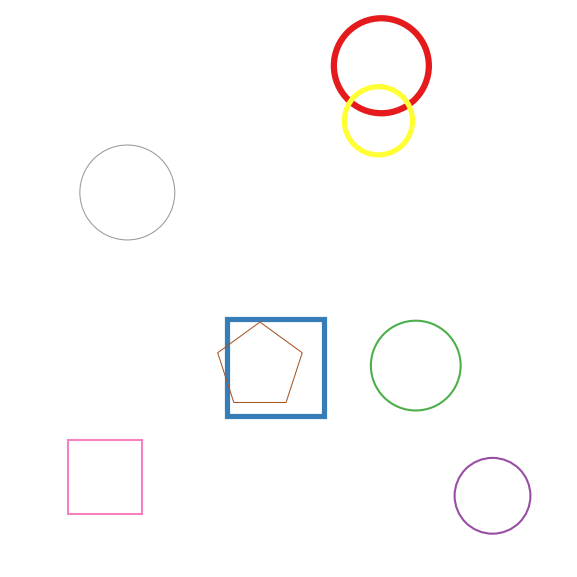[{"shape": "circle", "thickness": 3, "radius": 0.41, "center": [0.66, 0.885]}, {"shape": "square", "thickness": 2.5, "radius": 0.42, "center": [0.477, 0.362]}, {"shape": "circle", "thickness": 1, "radius": 0.39, "center": [0.72, 0.366]}, {"shape": "circle", "thickness": 1, "radius": 0.33, "center": [0.853, 0.141]}, {"shape": "circle", "thickness": 2.5, "radius": 0.3, "center": [0.655, 0.79]}, {"shape": "pentagon", "thickness": 0.5, "radius": 0.38, "center": [0.45, 0.364]}, {"shape": "square", "thickness": 1, "radius": 0.32, "center": [0.182, 0.174]}, {"shape": "circle", "thickness": 0.5, "radius": 0.41, "center": [0.22, 0.666]}]